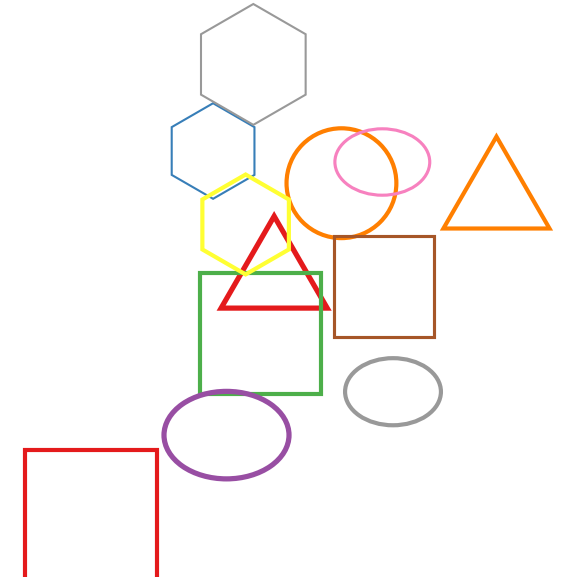[{"shape": "triangle", "thickness": 2.5, "radius": 0.53, "center": [0.475, 0.519]}, {"shape": "square", "thickness": 2, "radius": 0.57, "center": [0.158, 0.105]}, {"shape": "hexagon", "thickness": 1, "radius": 0.41, "center": [0.369, 0.738]}, {"shape": "square", "thickness": 2, "radius": 0.52, "center": [0.451, 0.422]}, {"shape": "oval", "thickness": 2.5, "radius": 0.54, "center": [0.392, 0.246]}, {"shape": "triangle", "thickness": 2, "radius": 0.53, "center": [0.86, 0.656]}, {"shape": "circle", "thickness": 2, "radius": 0.48, "center": [0.591, 0.682]}, {"shape": "hexagon", "thickness": 2, "radius": 0.43, "center": [0.425, 0.61]}, {"shape": "square", "thickness": 1.5, "radius": 0.43, "center": [0.665, 0.503]}, {"shape": "oval", "thickness": 1.5, "radius": 0.41, "center": [0.662, 0.719]}, {"shape": "oval", "thickness": 2, "radius": 0.41, "center": [0.681, 0.321]}, {"shape": "hexagon", "thickness": 1, "radius": 0.52, "center": [0.439, 0.888]}]